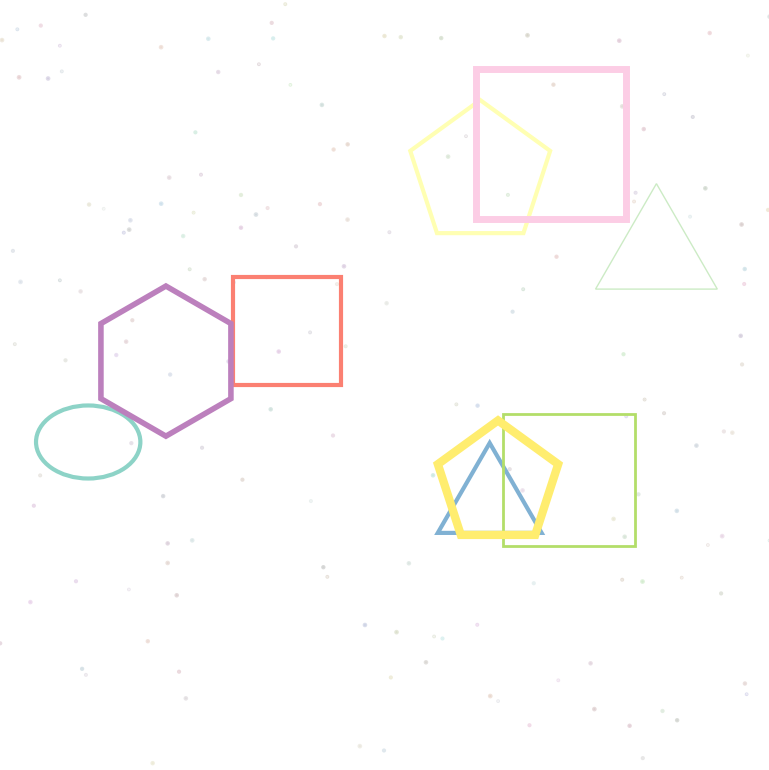[{"shape": "oval", "thickness": 1.5, "radius": 0.34, "center": [0.115, 0.426]}, {"shape": "pentagon", "thickness": 1.5, "radius": 0.48, "center": [0.624, 0.775]}, {"shape": "square", "thickness": 1.5, "radius": 0.35, "center": [0.373, 0.57]}, {"shape": "triangle", "thickness": 1.5, "radius": 0.39, "center": [0.636, 0.347]}, {"shape": "square", "thickness": 1, "radius": 0.43, "center": [0.739, 0.377]}, {"shape": "square", "thickness": 2.5, "radius": 0.49, "center": [0.716, 0.813]}, {"shape": "hexagon", "thickness": 2, "radius": 0.49, "center": [0.215, 0.531]}, {"shape": "triangle", "thickness": 0.5, "radius": 0.46, "center": [0.853, 0.67]}, {"shape": "pentagon", "thickness": 3, "radius": 0.41, "center": [0.647, 0.372]}]